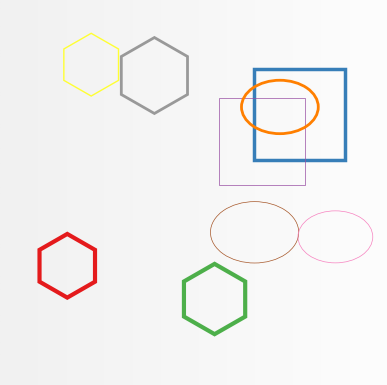[{"shape": "hexagon", "thickness": 3, "radius": 0.41, "center": [0.174, 0.31]}, {"shape": "square", "thickness": 2.5, "radius": 0.59, "center": [0.773, 0.703]}, {"shape": "hexagon", "thickness": 3, "radius": 0.46, "center": [0.554, 0.223]}, {"shape": "square", "thickness": 0.5, "radius": 0.56, "center": [0.676, 0.633]}, {"shape": "oval", "thickness": 2, "radius": 0.5, "center": [0.722, 0.722]}, {"shape": "hexagon", "thickness": 1, "radius": 0.41, "center": [0.235, 0.832]}, {"shape": "oval", "thickness": 0.5, "radius": 0.57, "center": [0.657, 0.397]}, {"shape": "oval", "thickness": 0.5, "radius": 0.48, "center": [0.866, 0.385]}, {"shape": "hexagon", "thickness": 2, "radius": 0.49, "center": [0.398, 0.804]}]